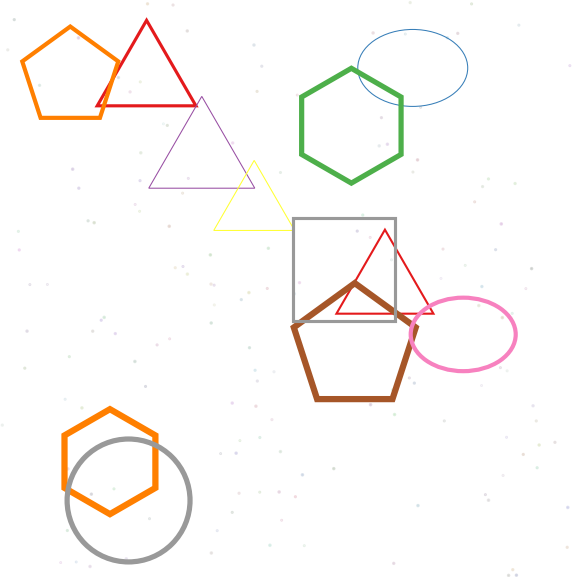[{"shape": "triangle", "thickness": 1.5, "radius": 0.49, "center": [0.254, 0.865]}, {"shape": "triangle", "thickness": 1, "radius": 0.48, "center": [0.667, 0.504]}, {"shape": "oval", "thickness": 0.5, "radius": 0.48, "center": [0.715, 0.881]}, {"shape": "hexagon", "thickness": 2.5, "radius": 0.5, "center": [0.608, 0.781]}, {"shape": "triangle", "thickness": 0.5, "radius": 0.53, "center": [0.349, 0.726]}, {"shape": "hexagon", "thickness": 3, "radius": 0.45, "center": [0.19, 0.2]}, {"shape": "pentagon", "thickness": 2, "radius": 0.44, "center": [0.122, 0.866]}, {"shape": "triangle", "thickness": 0.5, "radius": 0.4, "center": [0.44, 0.641]}, {"shape": "pentagon", "thickness": 3, "radius": 0.55, "center": [0.614, 0.398]}, {"shape": "oval", "thickness": 2, "radius": 0.45, "center": [0.802, 0.42]}, {"shape": "square", "thickness": 1.5, "radius": 0.44, "center": [0.596, 0.532]}, {"shape": "circle", "thickness": 2.5, "radius": 0.53, "center": [0.223, 0.133]}]